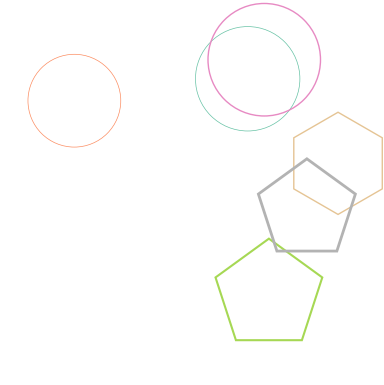[{"shape": "circle", "thickness": 0.5, "radius": 0.68, "center": [0.643, 0.795]}, {"shape": "circle", "thickness": 0.5, "radius": 0.6, "center": [0.193, 0.738]}, {"shape": "circle", "thickness": 1, "radius": 0.73, "center": [0.686, 0.845]}, {"shape": "pentagon", "thickness": 1.5, "radius": 0.73, "center": [0.698, 0.234]}, {"shape": "hexagon", "thickness": 1, "radius": 0.66, "center": [0.878, 0.576]}, {"shape": "pentagon", "thickness": 2, "radius": 0.66, "center": [0.797, 0.455]}]